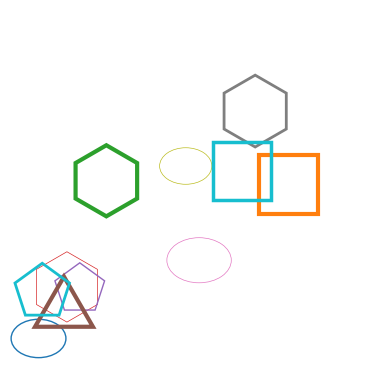[{"shape": "oval", "thickness": 1, "radius": 0.36, "center": [0.1, 0.121]}, {"shape": "square", "thickness": 3, "radius": 0.38, "center": [0.748, 0.521]}, {"shape": "hexagon", "thickness": 3, "radius": 0.46, "center": [0.276, 0.53]}, {"shape": "hexagon", "thickness": 0.5, "radius": 0.46, "center": [0.174, 0.255]}, {"shape": "pentagon", "thickness": 1, "radius": 0.34, "center": [0.207, 0.25]}, {"shape": "triangle", "thickness": 3, "radius": 0.43, "center": [0.166, 0.195]}, {"shape": "oval", "thickness": 0.5, "radius": 0.42, "center": [0.517, 0.324]}, {"shape": "hexagon", "thickness": 2, "radius": 0.47, "center": [0.663, 0.712]}, {"shape": "oval", "thickness": 0.5, "radius": 0.34, "center": [0.482, 0.569]}, {"shape": "square", "thickness": 2.5, "radius": 0.38, "center": [0.63, 0.556]}, {"shape": "pentagon", "thickness": 2, "radius": 0.37, "center": [0.11, 0.242]}]